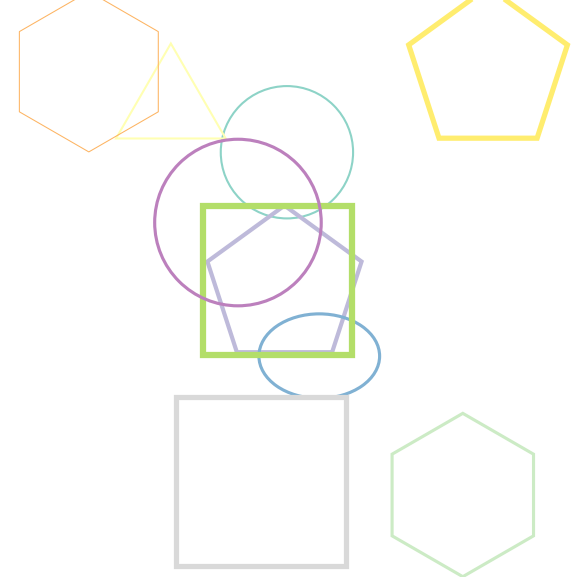[{"shape": "circle", "thickness": 1, "radius": 0.57, "center": [0.497, 0.736]}, {"shape": "triangle", "thickness": 1, "radius": 0.55, "center": [0.296, 0.814]}, {"shape": "pentagon", "thickness": 2, "radius": 0.7, "center": [0.493, 0.503]}, {"shape": "oval", "thickness": 1.5, "radius": 0.52, "center": [0.553, 0.383]}, {"shape": "hexagon", "thickness": 0.5, "radius": 0.69, "center": [0.154, 0.875]}, {"shape": "square", "thickness": 3, "radius": 0.64, "center": [0.481, 0.514]}, {"shape": "square", "thickness": 2.5, "radius": 0.73, "center": [0.452, 0.165]}, {"shape": "circle", "thickness": 1.5, "radius": 0.72, "center": [0.412, 0.614]}, {"shape": "hexagon", "thickness": 1.5, "radius": 0.71, "center": [0.801, 0.142]}, {"shape": "pentagon", "thickness": 2.5, "radius": 0.72, "center": [0.845, 0.877]}]